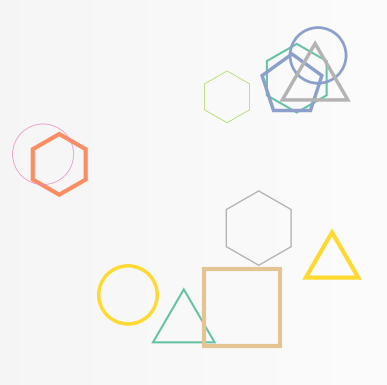[{"shape": "triangle", "thickness": 1.5, "radius": 0.46, "center": [0.474, 0.157]}, {"shape": "hexagon", "thickness": 1.5, "radius": 0.45, "center": [0.766, 0.797]}, {"shape": "hexagon", "thickness": 3, "radius": 0.39, "center": [0.153, 0.573]}, {"shape": "pentagon", "thickness": 2.5, "radius": 0.41, "center": [0.754, 0.779]}, {"shape": "circle", "thickness": 2, "radius": 0.36, "center": [0.821, 0.856]}, {"shape": "circle", "thickness": 0.5, "radius": 0.39, "center": [0.111, 0.599]}, {"shape": "hexagon", "thickness": 0.5, "radius": 0.34, "center": [0.586, 0.748]}, {"shape": "triangle", "thickness": 3, "radius": 0.39, "center": [0.857, 0.318]}, {"shape": "circle", "thickness": 2.5, "radius": 0.38, "center": [0.33, 0.234]}, {"shape": "square", "thickness": 3, "radius": 0.49, "center": [0.624, 0.201]}, {"shape": "hexagon", "thickness": 1, "radius": 0.48, "center": [0.668, 0.408]}, {"shape": "triangle", "thickness": 2.5, "radius": 0.49, "center": [0.813, 0.789]}]